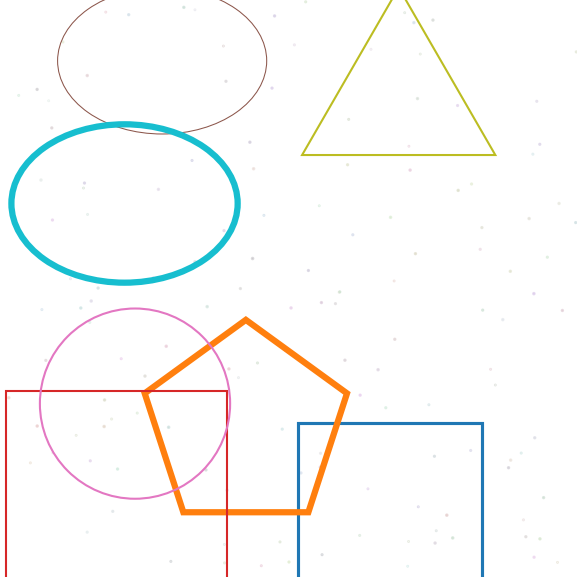[{"shape": "square", "thickness": 1.5, "radius": 0.79, "center": [0.675, 0.109]}, {"shape": "pentagon", "thickness": 3, "radius": 0.92, "center": [0.426, 0.261]}, {"shape": "square", "thickness": 1, "radius": 0.96, "center": [0.201, 0.131]}, {"shape": "oval", "thickness": 0.5, "radius": 0.91, "center": [0.281, 0.894]}, {"shape": "circle", "thickness": 1, "radius": 0.82, "center": [0.234, 0.3]}, {"shape": "triangle", "thickness": 1, "radius": 0.97, "center": [0.69, 0.827]}, {"shape": "oval", "thickness": 3, "radius": 0.98, "center": [0.216, 0.647]}]